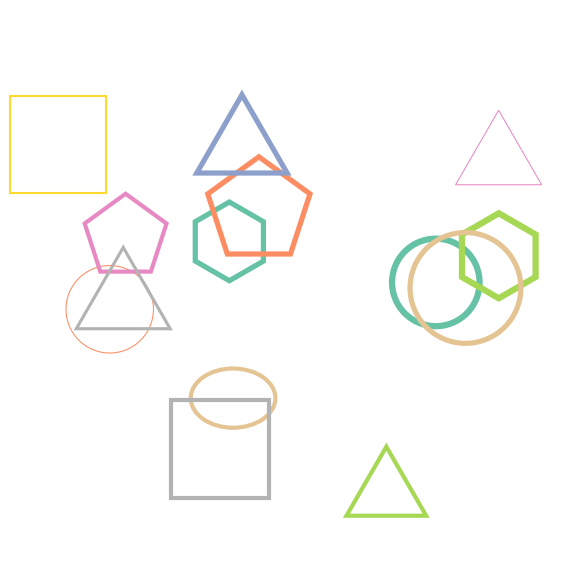[{"shape": "circle", "thickness": 3, "radius": 0.38, "center": [0.755, 0.51]}, {"shape": "hexagon", "thickness": 2.5, "radius": 0.34, "center": [0.397, 0.581]}, {"shape": "pentagon", "thickness": 2.5, "radius": 0.47, "center": [0.448, 0.635]}, {"shape": "circle", "thickness": 0.5, "radius": 0.38, "center": [0.19, 0.464]}, {"shape": "triangle", "thickness": 2.5, "radius": 0.45, "center": [0.419, 0.745]}, {"shape": "pentagon", "thickness": 2, "radius": 0.37, "center": [0.217, 0.589]}, {"shape": "triangle", "thickness": 0.5, "radius": 0.43, "center": [0.863, 0.722]}, {"shape": "triangle", "thickness": 2, "radius": 0.4, "center": [0.669, 0.146]}, {"shape": "hexagon", "thickness": 3, "radius": 0.37, "center": [0.864, 0.556]}, {"shape": "square", "thickness": 1, "radius": 0.42, "center": [0.1, 0.749]}, {"shape": "circle", "thickness": 2.5, "radius": 0.48, "center": [0.806, 0.501]}, {"shape": "oval", "thickness": 2, "radius": 0.37, "center": [0.404, 0.31]}, {"shape": "square", "thickness": 2, "radius": 0.42, "center": [0.381, 0.222]}, {"shape": "triangle", "thickness": 1.5, "radius": 0.47, "center": [0.213, 0.477]}]